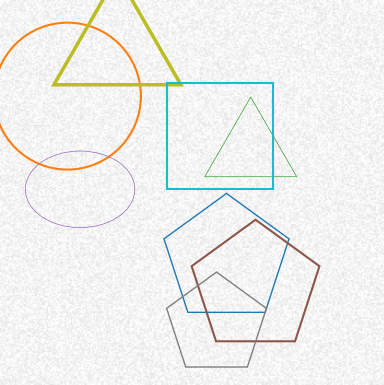[{"shape": "pentagon", "thickness": 1, "radius": 0.85, "center": [0.588, 0.327]}, {"shape": "circle", "thickness": 1.5, "radius": 0.95, "center": [0.175, 0.75]}, {"shape": "triangle", "thickness": 0.5, "radius": 0.69, "center": [0.651, 0.61]}, {"shape": "oval", "thickness": 0.5, "radius": 0.71, "center": [0.208, 0.508]}, {"shape": "pentagon", "thickness": 1.5, "radius": 0.87, "center": [0.664, 0.255]}, {"shape": "pentagon", "thickness": 1, "radius": 0.68, "center": [0.562, 0.157]}, {"shape": "triangle", "thickness": 2.5, "radius": 0.95, "center": [0.305, 0.875]}, {"shape": "square", "thickness": 1.5, "radius": 0.69, "center": [0.572, 0.646]}]